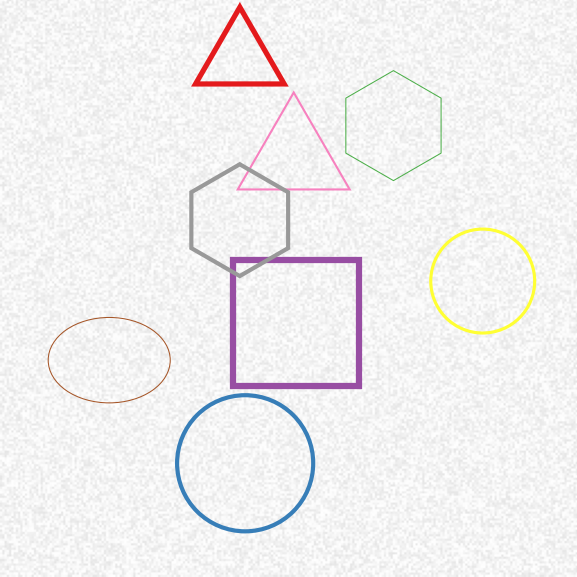[{"shape": "triangle", "thickness": 2.5, "radius": 0.44, "center": [0.415, 0.898]}, {"shape": "circle", "thickness": 2, "radius": 0.59, "center": [0.425, 0.197]}, {"shape": "hexagon", "thickness": 0.5, "radius": 0.48, "center": [0.681, 0.782]}, {"shape": "square", "thickness": 3, "radius": 0.54, "center": [0.512, 0.44]}, {"shape": "circle", "thickness": 1.5, "radius": 0.45, "center": [0.836, 0.512]}, {"shape": "oval", "thickness": 0.5, "radius": 0.53, "center": [0.189, 0.375]}, {"shape": "triangle", "thickness": 1, "radius": 0.56, "center": [0.509, 0.727]}, {"shape": "hexagon", "thickness": 2, "radius": 0.48, "center": [0.415, 0.618]}]